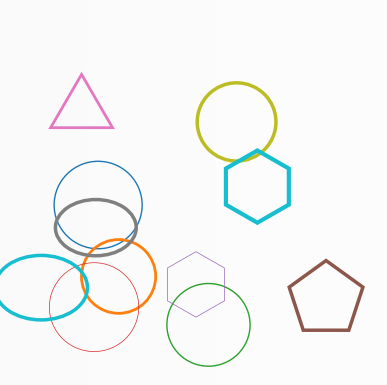[{"shape": "circle", "thickness": 1, "radius": 0.57, "center": [0.253, 0.468]}, {"shape": "circle", "thickness": 2, "radius": 0.48, "center": [0.306, 0.282]}, {"shape": "circle", "thickness": 1, "radius": 0.54, "center": [0.538, 0.156]}, {"shape": "circle", "thickness": 0.5, "radius": 0.58, "center": [0.243, 0.202]}, {"shape": "hexagon", "thickness": 0.5, "radius": 0.43, "center": [0.506, 0.261]}, {"shape": "pentagon", "thickness": 2.5, "radius": 0.5, "center": [0.841, 0.223]}, {"shape": "triangle", "thickness": 2, "radius": 0.46, "center": [0.211, 0.714]}, {"shape": "oval", "thickness": 2.5, "radius": 0.52, "center": [0.247, 0.409]}, {"shape": "circle", "thickness": 2.5, "radius": 0.51, "center": [0.611, 0.683]}, {"shape": "oval", "thickness": 2.5, "radius": 0.6, "center": [0.106, 0.253]}, {"shape": "hexagon", "thickness": 3, "radius": 0.47, "center": [0.664, 0.515]}]